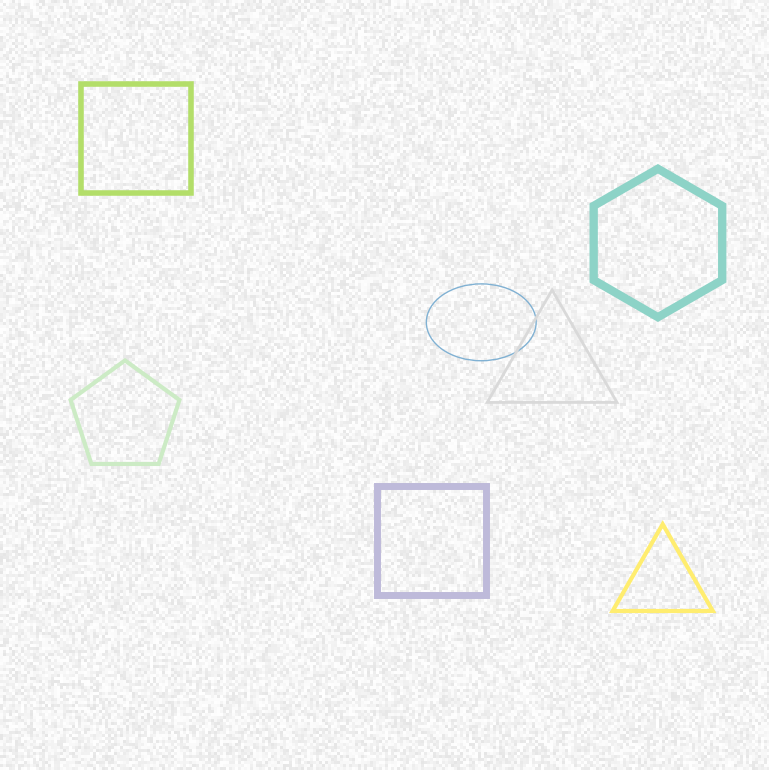[{"shape": "hexagon", "thickness": 3, "radius": 0.48, "center": [0.854, 0.684]}, {"shape": "square", "thickness": 2.5, "radius": 0.35, "center": [0.561, 0.298]}, {"shape": "oval", "thickness": 0.5, "radius": 0.36, "center": [0.625, 0.581]}, {"shape": "square", "thickness": 2, "radius": 0.36, "center": [0.177, 0.82]}, {"shape": "triangle", "thickness": 1, "radius": 0.49, "center": [0.717, 0.526]}, {"shape": "pentagon", "thickness": 1.5, "radius": 0.37, "center": [0.162, 0.458]}, {"shape": "triangle", "thickness": 1.5, "radius": 0.38, "center": [0.861, 0.244]}]